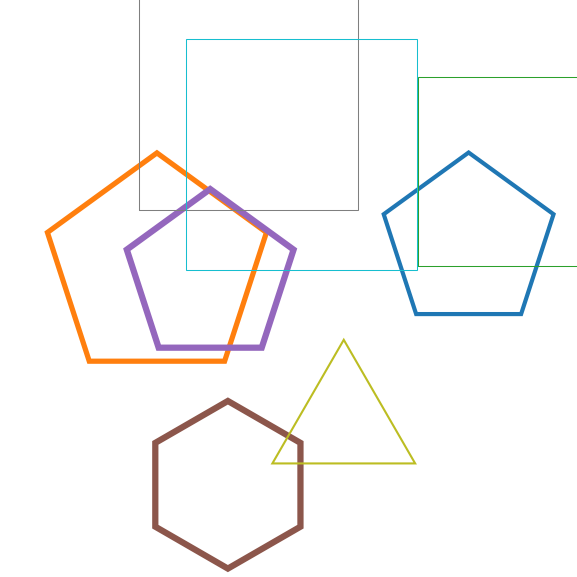[{"shape": "pentagon", "thickness": 2, "radius": 0.77, "center": [0.811, 0.58]}, {"shape": "pentagon", "thickness": 2.5, "radius": 1.0, "center": [0.272, 0.535]}, {"shape": "square", "thickness": 0.5, "radius": 0.82, "center": [0.887, 0.703]}, {"shape": "pentagon", "thickness": 3, "radius": 0.76, "center": [0.364, 0.52]}, {"shape": "hexagon", "thickness": 3, "radius": 0.73, "center": [0.395, 0.16]}, {"shape": "square", "thickness": 0.5, "radius": 0.95, "center": [0.43, 0.825]}, {"shape": "triangle", "thickness": 1, "radius": 0.71, "center": [0.595, 0.268]}, {"shape": "square", "thickness": 0.5, "radius": 1.0, "center": [0.522, 0.731]}]